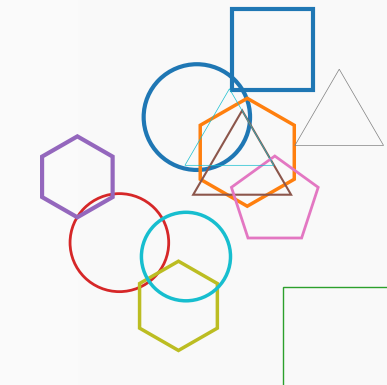[{"shape": "circle", "thickness": 3, "radius": 0.69, "center": [0.508, 0.696]}, {"shape": "square", "thickness": 3, "radius": 0.52, "center": [0.703, 0.872]}, {"shape": "hexagon", "thickness": 2.5, "radius": 0.7, "center": [0.638, 0.605]}, {"shape": "square", "thickness": 1, "radius": 0.7, "center": [0.871, 0.114]}, {"shape": "circle", "thickness": 2, "radius": 0.64, "center": [0.308, 0.37]}, {"shape": "hexagon", "thickness": 3, "radius": 0.53, "center": [0.2, 0.541]}, {"shape": "triangle", "thickness": 1.5, "radius": 0.73, "center": [0.625, 0.567]}, {"shape": "pentagon", "thickness": 2, "radius": 0.59, "center": [0.709, 0.477]}, {"shape": "triangle", "thickness": 0.5, "radius": 0.66, "center": [0.875, 0.688]}, {"shape": "hexagon", "thickness": 2.5, "radius": 0.58, "center": [0.461, 0.206]}, {"shape": "triangle", "thickness": 0.5, "radius": 0.66, "center": [0.592, 0.637]}, {"shape": "circle", "thickness": 2.5, "radius": 0.57, "center": [0.48, 0.334]}]